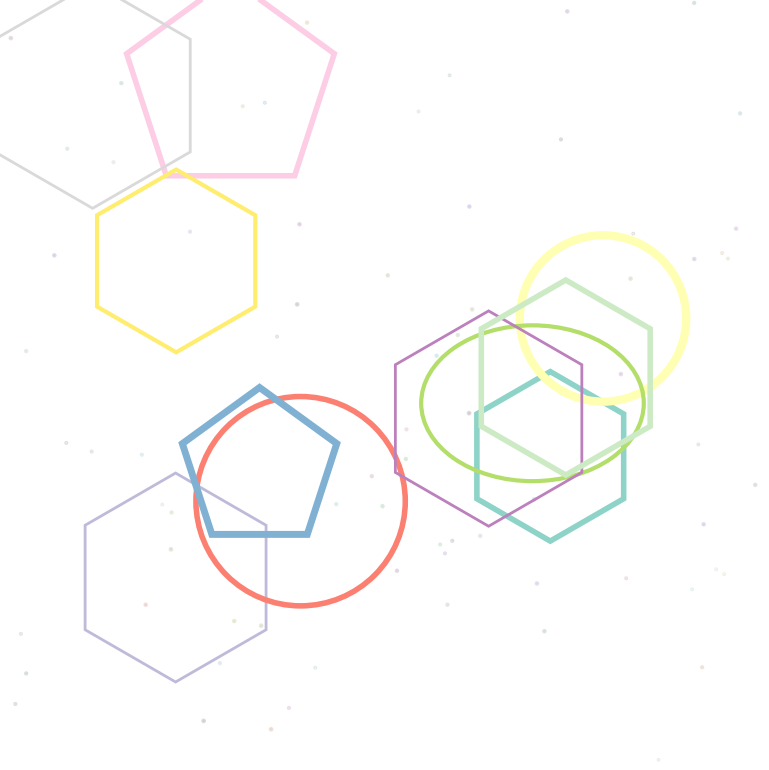[{"shape": "hexagon", "thickness": 2, "radius": 0.55, "center": [0.715, 0.407]}, {"shape": "circle", "thickness": 3, "radius": 0.54, "center": [0.783, 0.586]}, {"shape": "hexagon", "thickness": 1, "radius": 0.68, "center": [0.228, 0.25]}, {"shape": "circle", "thickness": 2, "radius": 0.68, "center": [0.39, 0.349]}, {"shape": "pentagon", "thickness": 2.5, "radius": 0.53, "center": [0.337, 0.391]}, {"shape": "oval", "thickness": 1.5, "radius": 0.72, "center": [0.692, 0.476]}, {"shape": "pentagon", "thickness": 2, "radius": 0.71, "center": [0.299, 0.886]}, {"shape": "hexagon", "thickness": 1, "radius": 0.73, "center": [0.12, 0.876]}, {"shape": "hexagon", "thickness": 1, "radius": 0.7, "center": [0.635, 0.456]}, {"shape": "hexagon", "thickness": 2, "radius": 0.63, "center": [0.735, 0.51]}, {"shape": "hexagon", "thickness": 1.5, "radius": 0.59, "center": [0.229, 0.661]}]